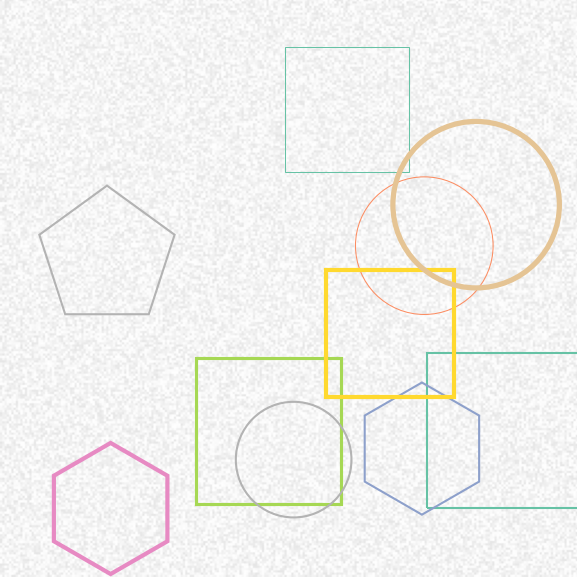[{"shape": "square", "thickness": 1, "radius": 0.67, "center": [0.873, 0.254]}, {"shape": "square", "thickness": 0.5, "radius": 0.54, "center": [0.601, 0.809]}, {"shape": "circle", "thickness": 0.5, "radius": 0.6, "center": [0.735, 0.574]}, {"shape": "hexagon", "thickness": 1, "radius": 0.57, "center": [0.731, 0.222]}, {"shape": "hexagon", "thickness": 2, "radius": 0.57, "center": [0.192, 0.119]}, {"shape": "square", "thickness": 1.5, "radius": 0.63, "center": [0.465, 0.253]}, {"shape": "square", "thickness": 2, "radius": 0.55, "center": [0.675, 0.422]}, {"shape": "circle", "thickness": 2.5, "radius": 0.72, "center": [0.824, 0.645]}, {"shape": "pentagon", "thickness": 1, "radius": 0.62, "center": [0.185, 0.555]}, {"shape": "circle", "thickness": 1, "radius": 0.5, "center": [0.508, 0.203]}]